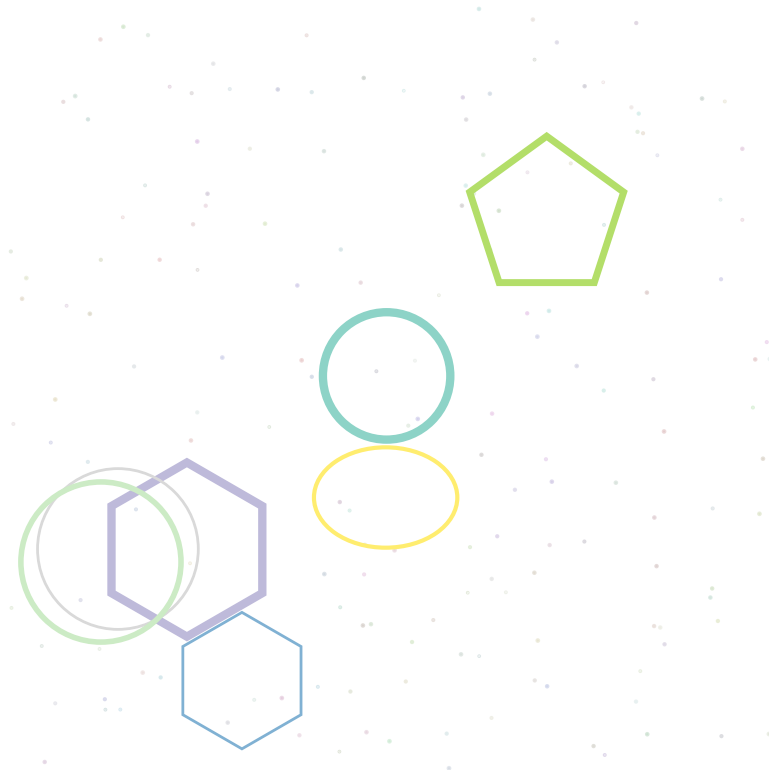[{"shape": "circle", "thickness": 3, "radius": 0.41, "center": [0.502, 0.512]}, {"shape": "hexagon", "thickness": 3, "radius": 0.57, "center": [0.243, 0.286]}, {"shape": "hexagon", "thickness": 1, "radius": 0.44, "center": [0.314, 0.116]}, {"shape": "pentagon", "thickness": 2.5, "radius": 0.53, "center": [0.71, 0.718]}, {"shape": "circle", "thickness": 1, "radius": 0.52, "center": [0.153, 0.287]}, {"shape": "circle", "thickness": 2, "radius": 0.52, "center": [0.131, 0.27]}, {"shape": "oval", "thickness": 1.5, "radius": 0.47, "center": [0.501, 0.354]}]